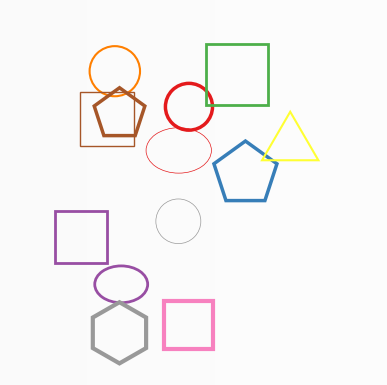[{"shape": "circle", "thickness": 2.5, "radius": 0.3, "center": [0.488, 0.723]}, {"shape": "oval", "thickness": 0.5, "radius": 0.42, "center": [0.461, 0.609]}, {"shape": "pentagon", "thickness": 2.5, "radius": 0.43, "center": [0.633, 0.548]}, {"shape": "square", "thickness": 2, "radius": 0.4, "center": [0.612, 0.807]}, {"shape": "square", "thickness": 2, "radius": 0.34, "center": [0.209, 0.385]}, {"shape": "oval", "thickness": 2, "radius": 0.34, "center": [0.313, 0.262]}, {"shape": "circle", "thickness": 1.5, "radius": 0.33, "center": [0.296, 0.815]}, {"shape": "triangle", "thickness": 1.5, "radius": 0.42, "center": [0.749, 0.626]}, {"shape": "square", "thickness": 1, "radius": 0.35, "center": [0.277, 0.691]}, {"shape": "pentagon", "thickness": 2.5, "radius": 0.34, "center": [0.308, 0.703]}, {"shape": "square", "thickness": 3, "radius": 0.31, "center": [0.487, 0.156]}, {"shape": "circle", "thickness": 0.5, "radius": 0.29, "center": [0.46, 0.425]}, {"shape": "hexagon", "thickness": 3, "radius": 0.4, "center": [0.308, 0.136]}]